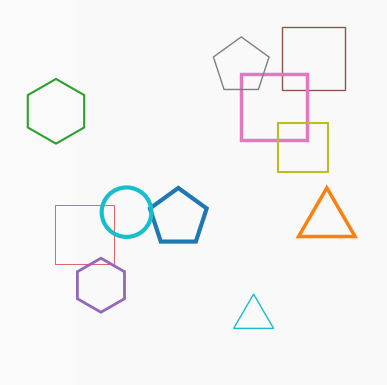[{"shape": "pentagon", "thickness": 3, "radius": 0.38, "center": [0.46, 0.435]}, {"shape": "triangle", "thickness": 2.5, "radius": 0.42, "center": [0.843, 0.428]}, {"shape": "hexagon", "thickness": 1.5, "radius": 0.42, "center": [0.144, 0.711]}, {"shape": "square", "thickness": 0.5, "radius": 0.38, "center": [0.218, 0.391]}, {"shape": "hexagon", "thickness": 2, "radius": 0.35, "center": [0.26, 0.259]}, {"shape": "square", "thickness": 1, "radius": 0.4, "center": [0.809, 0.848]}, {"shape": "square", "thickness": 2.5, "radius": 0.43, "center": [0.706, 0.723]}, {"shape": "pentagon", "thickness": 1, "radius": 0.38, "center": [0.622, 0.829]}, {"shape": "square", "thickness": 1.5, "radius": 0.32, "center": [0.782, 0.617]}, {"shape": "triangle", "thickness": 1, "radius": 0.3, "center": [0.654, 0.177]}, {"shape": "circle", "thickness": 3, "radius": 0.32, "center": [0.327, 0.449]}]